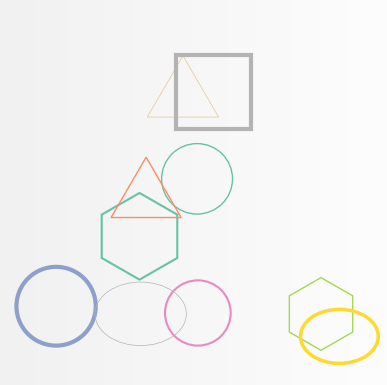[{"shape": "circle", "thickness": 1, "radius": 0.46, "center": [0.509, 0.535]}, {"shape": "hexagon", "thickness": 1.5, "radius": 0.56, "center": [0.36, 0.386]}, {"shape": "triangle", "thickness": 1, "radius": 0.52, "center": [0.377, 0.487]}, {"shape": "circle", "thickness": 3, "radius": 0.51, "center": [0.145, 0.205]}, {"shape": "circle", "thickness": 1.5, "radius": 0.42, "center": [0.511, 0.187]}, {"shape": "hexagon", "thickness": 1, "radius": 0.47, "center": [0.828, 0.185]}, {"shape": "oval", "thickness": 2.5, "radius": 0.5, "center": [0.876, 0.126]}, {"shape": "triangle", "thickness": 0.5, "radius": 0.53, "center": [0.472, 0.749]}, {"shape": "oval", "thickness": 0.5, "radius": 0.59, "center": [0.363, 0.185]}, {"shape": "square", "thickness": 3, "radius": 0.48, "center": [0.551, 0.761]}]